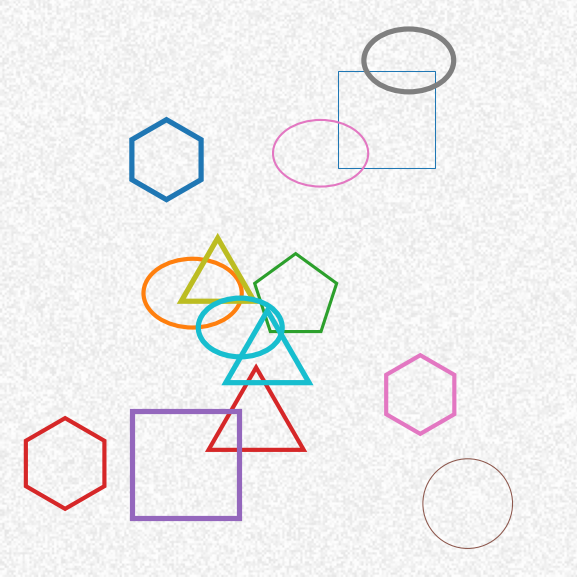[{"shape": "hexagon", "thickness": 2.5, "radius": 0.35, "center": [0.288, 0.723]}, {"shape": "square", "thickness": 0.5, "radius": 0.42, "center": [0.669, 0.793]}, {"shape": "oval", "thickness": 2, "radius": 0.43, "center": [0.334, 0.492]}, {"shape": "pentagon", "thickness": 1.5, "radius": 0.37, "center": [0.512, 0.485]}, {"shape": "hexagon", "thickness": 2, "radius": 0.39, "center": [0.113, 0.197]}, {"shape": "triangle", "thickness": 2, "radius": 0.48, "center": [0.443, 0.268]}, {"shape": "square", "thickness": 2.5, "radius": 0.46, "center": [0.321, 0.195]}, {"shape": "circle", "thickness": 0.5, "radius": 0.39, "center": [0.81, 0.127]}, {"shape": "oval", "thickness": 1, "radius": 0.41, "center": [0.555, 0.734]}, {"shape": "hexagon", "thickness": 2, "radius": 0.34, "center": [0.728, 0.316]}, {"shape": "oval", "thickness": 2.5, "radius": 0.39, "center": [0.708, 0.894]}, {"shape": "triangle", "thickness": 2.5, "radius": 0.36, "center": [0.377, 0.514]}, {"shape": "oval", "thickness": 2.5, "radius": 0.36, "center": [0.416, 0.432]}, {"shape": "triangle", "thickness": 2.5, "radius": 0.42, "center": [0.463, 0.378]}]